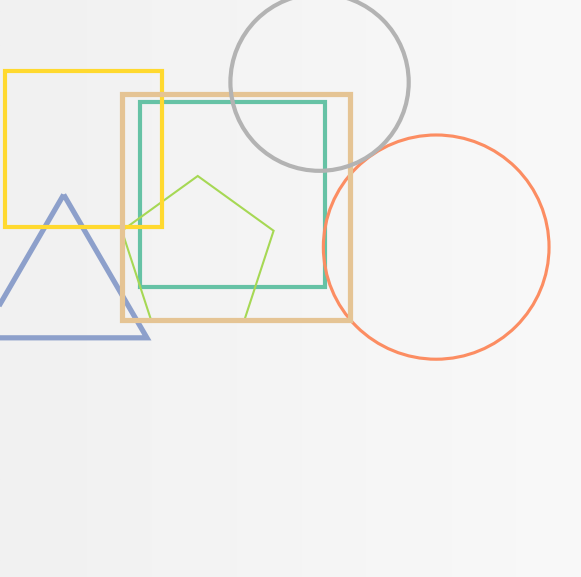[{"shape": "square", "thickness": 2, "radius": 0.8, "center": [0.4, 0.662]}, {"shape": "circle", "thickness": 1.5, "radius": 0.97, "center": [0.75, 0.571]}, {"shape": "triangle", "thickness": 2.5, "radius": 0.83, "center": [0.11, 0.497]}, {"shape": "pentagon", "thickness": 1, "radius": 0.69, "center": [0.34, 0.557]}, {"shape": "square", "thickness": 2, "radius": 0.68, "center": [0.144, 0.741]}, {"shape": "square", "thickness": 2.5, "radius": 0.98, "center": [0.406, 0.641]}, {"shape": "circle", "thickness": 2, "radius": 0.77, "center": [0.55, 0.857]}]